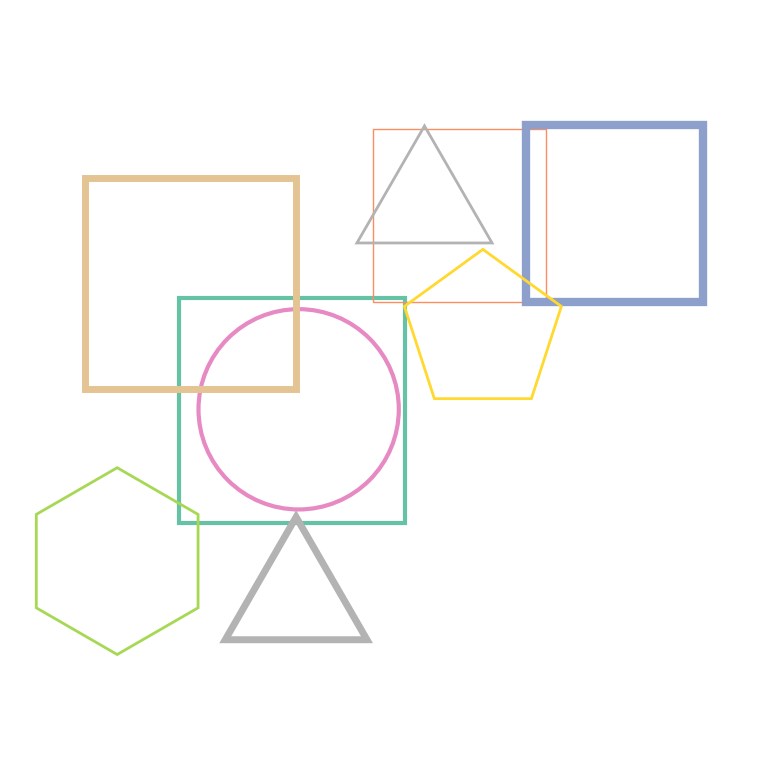[{"shape": "square", "thickness": 1.5, "radius": 0.73, "center": [0.379, 0.467]}, {"shape": "square", "thickness": 0.5, "radius": 0.56, "center": [0.597, 0.72]}, {"shape": "square", "thickness": 3, "radius": 0.57, "center": [0.798, 0.723]}, {"shape": "circle", "thickness": 1.5, "radius": 0.65, "center": [0.388, 0.468]}, {"shape": "hexagon", "thickness": 1, "radius": 0.61, "center": [0.152, 0.271]}, {"shape": "pentagon", "thickness": 1, "radius": 0.54, "center": [0.627, 0.569]}, {"shape": "square", "thickness": 2.5, "radius": 0.69, "center": [0.247, 0.632]}, {"shape": "triangle", "thickness": 2.5, "radius": 0.53, "center": [0.385, 0.222]}, {"shape": "triangle", "thickness": 1, "radius": 0.51, "center": [0.551, 0.735]}]